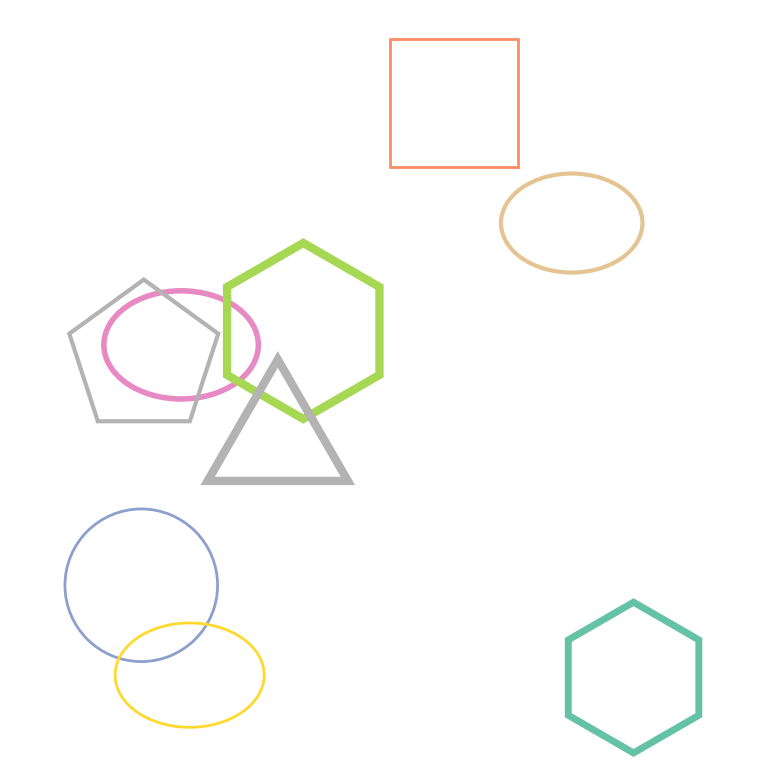[{"shape": "hexagon", "thickness": 2.5, "radius": 0.49, "center": [0.823, 0.12]}, {"shape": "square", "thickness": 1, "radius": 0.42, "center": [0.59, 0.866]}, {"shape": "circle", "thickness": 1, "radius": 0.5, "center": [0.183, 0.24]}, {"shape": "oval", "thickness": 2, "radius": 0.5, "center": [0.235, 0.552]}, {"shape": "hexagon", "thickness": 3, "radius": 0.57, "center": [0.394, 0.57]}, {"shape": "oval", "thickness": 1, "radius": 0.48, "center": [0.246, 0.123]}, {"shape": "oval", "thickness": 1.5, "radius": 0.46, "center": [0.742, 0.71]}, {"shape": "pentagon", "thickness": 1.5, "radius": 0.51, "center": [0.187, 0.535]}, {"shape": "triangle", "thickness": 3, "radius": 0.53, "center": [0.361, 0.428]}]